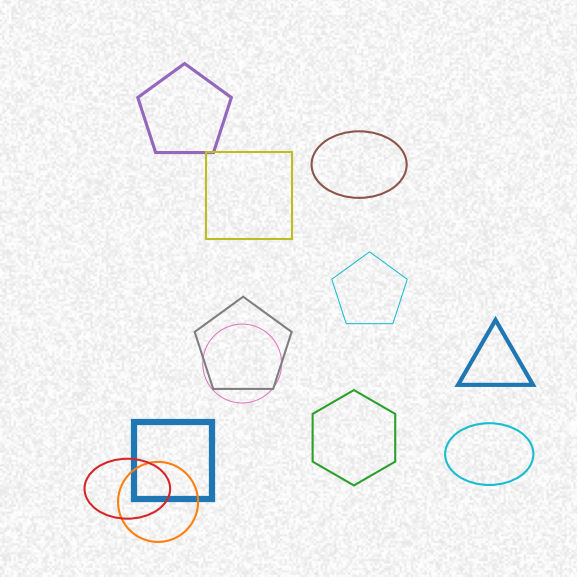[{"shape": "triangle", "thickness": 2, "radius": 0.37, "center": [0.858, 0.37]}, {"shape": "square", "thickness": 3, "radius": 0.34, "center": [0.299, 0.202]}, {"shape": "circle", "thickness": 1, "radius": 0.35, "center": [0.274, 0.13]}, {"shape": "hexagon", "thickness": 1, "radius": 0.41, "center": [0.613, 0.241]}, {"shape": "oval", "thickness": 1, "radius": 0.37, "center": [0.22, 0.153]}, {"shape": "pentagon", "thickness": 1.5, "radius": 0.43, "center": [0.32, 0.804]}, {"shape": "oval", "thickness": 1, "radius": 0.41, "center": [0.622, 0.714]}, {"shape": "circle", "thickness": 0.5, "radius": 0.34, "center": [0.419, 0.37]}, {"shape": "pentagon", "thickness": 1, "radius": 0.44, "center": [0.421, 0.397]}, {"shape": "square", "thickness": 1, "radius": 0.37, "center": [0.432, 0.661]}, {"shape": "oval", "thickness": 1, "radius": 0.38, "center": [0.847, 0.213]}, {"shape": "pentagon", "thickness": 0.5, "radius": 0.34, "center": [0.64, 0.494]}]